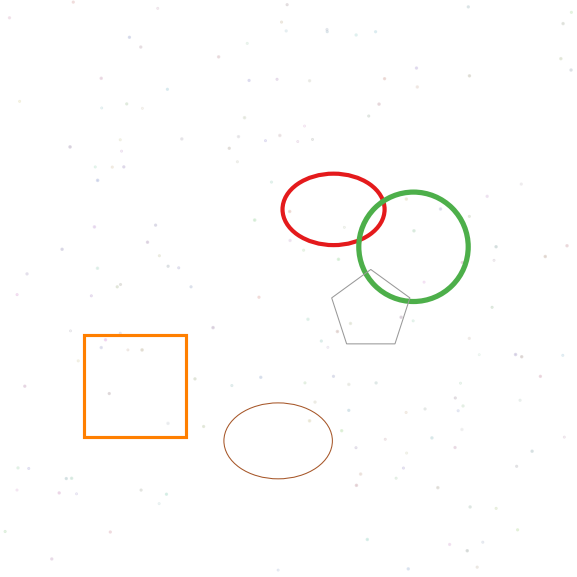[{"shape": "oval", "thickness": 2, "radius": 0.44, "center": [0.578, 0.637]}, {"shape": "circle", "thickness": 2.5, "radius": 0.47, "center": [0.716, 0.572]}, {"shape": "square", "thickness": 1.5, "radius": 0.44, "center": [0.234, 0.331]}, {"shape": "oval", "thickness": 0.5, "radius": 0.47, "center": [0.482, 0.236]}, {"shape": "pentagon", "thickness": 0.5, "radius": 0.36, "center": [0.642, 0.461]}]